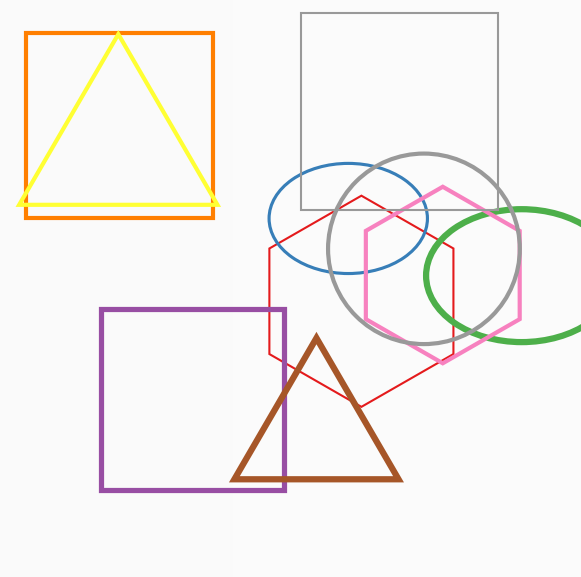[{"shape": "hexagon", "thickness": 1, "radius": 0.91, "center": [0.622, 0.477]}, {"shape": "oval", "thickness": 1.5, "radius": 0.68, "center": [0.599, 0.621]}, {"shape": "oval", "thickness": 3, "radius": 0.82, "center": [0.897, 0.522]}, {"shape": "square", "thickness": 2.5, "radius": 0.79, "center": [0.331, 0.307]}, {"shape": "square", "thickness": 2, "radius": 0.8, "center": [0.206, 0.782]}, {"shape": "triangle", "thickness": 2, "radius": 0.98, "center": [0.204, 0.743]}, {"shape": "triangle", "thickness": 3, "radius": 0.82, "center": [0.544, 0.251]}, {"shape": "hexagon", "thickness": 2, "radius": 0.76, "center": [0.762, 0.523]}, {"shape": "square", "thickness": 1, "radius": 0.85, "center": [0.687, 0.806]}, {"shape": "circle", "thickness": 2, "radius": 0.82, "center": [0.729, 0.568]}]